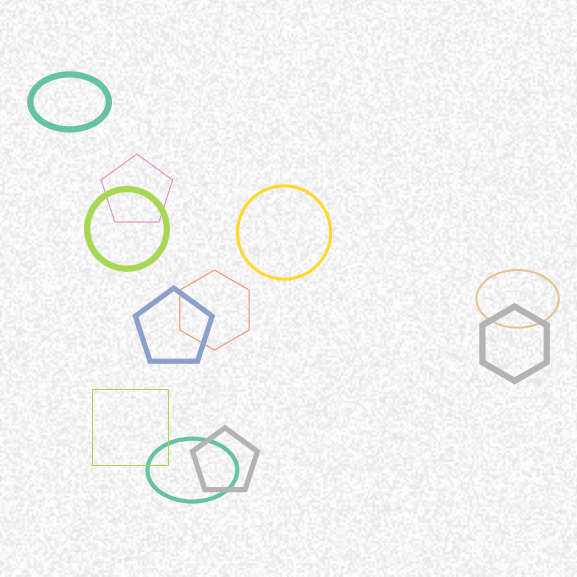[{"shape": "oval", "thickness": 3, "radius": 0.34, "center": [0.121, 0.823]}, {"shape": "oval", "thickness": 2, "radius": 0.39, "center": [0.333, 0.185]}, {"shape": "hexagon", "thickness": 0.5, "radius": 0.35, "center": [0.371, 0.462]}, {"shape": "pentagon", "thickness": 2.5, "radius": 0.35, "center": [0.301, 0.43]}, {"shape": "pentagon", "thickness": 0.5, "radius": 0.33, "center": [0.237, 0.667]}, {"shape": "square", "thickness": 0.5, "radius": 0.33, "center": [0.225, 0.259]}, {"shape": "circle", "thickness": 3, "radius": 0.34, "center": [0.22, 0.603]}, {"shape": "circle", "thickness": 1.5, "radius": 0.4, "center": [0.492, 0.597]}, {"shape": "oval", "thickness": 1, "radius": 0.36, "center": [0.896, 0.482]}, {"shape": "hexagon", "thickness": 3, "radius": 0.32, "center": [0.891, 0.404]}, {"shape": "pentagon", "thickness": 2.5, "radius": 0.3, "center": [0.39, 0.199]}]